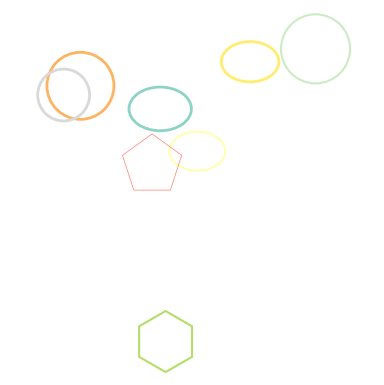[{"shape": "oval", "thickness": 2, "radius": 0.41, "center": [0.416, 0.717]}, {"shape": "oval", "thickness": 1.5, "radius": 0.36, "center": [0.513, 0.607]}, {"shape": "pentagon", "thickness": 0.5, "radius": 0.4, "center": [0.395, 0.572]}, {"shape": "circle", "thickness": 2, "radius": 0.44, "center": [0.209, 0.777]}, {"shape": "hexagon", "thickness": 1.5, "radius": 0.4, "center": [0.43, 0.113]}, {"shape": "circle", "thickness": 2, "radius": 0.34, "center": [0.165, 0.753]}, {"shape": "circle", "thickness": 1.5, "radius": 0.45, "center": [0.82, 0.873]}, {"shape": "oval", "thickness": 2, "radius": 0.37, "center": [0.65, 0.84]}]